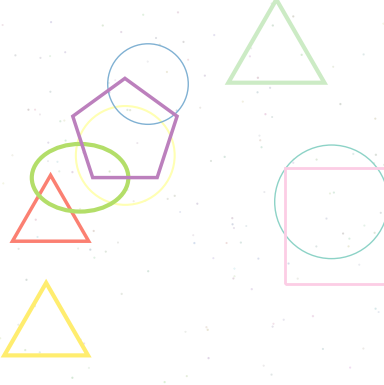[{"shape": "circle", "thickness": 1, "radius": 0.74, "center": [0.861, 0.476]}, {"shape": "circle", "thickness": 1.5, "radius": 0.64, "center": [0.325, 0.596]}, {"shape": "triangle", "thickness": 2.5, "radius": 0.57, "center": [0.131, 0.431]}, {"shape": "circle", "thickness": 1, "radius": 0.52, "center": [0.384, 0.782]}, {"shape": "oval", "thickness": 3, "radius": 0.63, "center": [0.208, 0.538]}, {"shape": "square", "thickness": 2, "radius": 0.75, "center": [0.891, 0.413]}, {"shape": "pentagon", "thickness": 2.5, "radius": 0.71, "center": [0.324, 0.654]}, {"shape": "triangle", "thickness": 3, "radius": 0.72, "center": [0.718, 0.857]}, {"shape": "triangle", "thickness": 3, "radius": 0.63, "center": [0.12, 0.14]}]